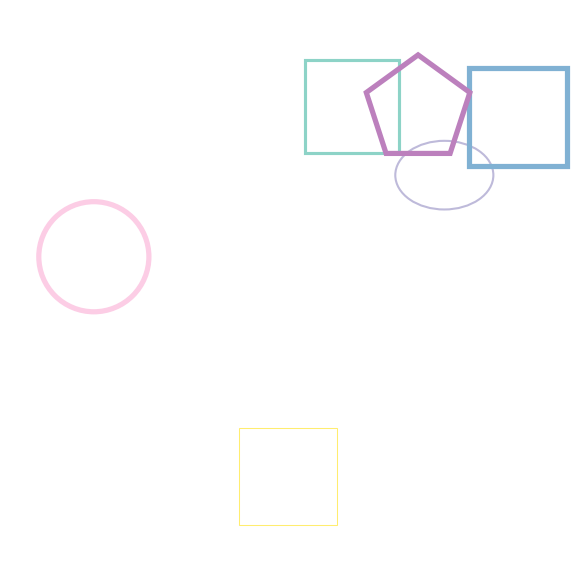[{"shape": "square", "thickness": 1.5, "radius": 0.4, "center": [0.61, 0.814]}, {"shape": "oval", "thickness": 1, "radius": 0.42, "center": [0.769, 0.696]}, {"shape": "square", "thickness": 2.5, "radius": 0.43, "center": [0.897, 0.797]}, {"shape": "circle", "thickness": 2.5, "radius": 0.48, "center": [0.163, 0.555]}, {"shape": "pentagon", "thickness": 2.5, "radius": 0.47, "center": [0.724, 0.81]}, {"shape": "square", "thickness": 0.5, "radius": 0.42, "center": [0.499, 0.174]}]